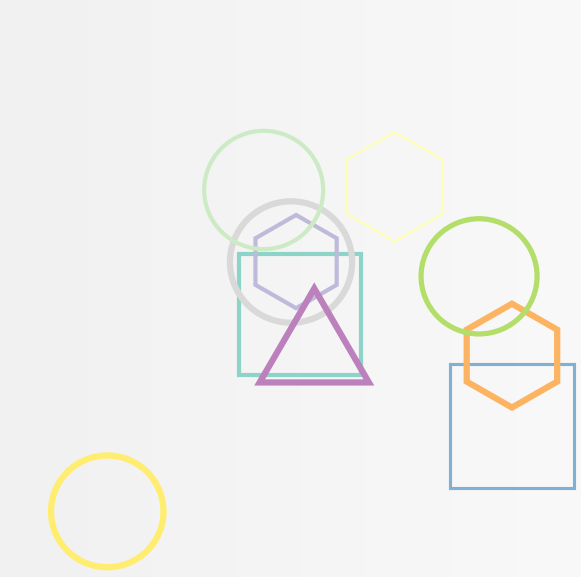[{"shape": "square", "thickness": 2, "radius": 0.52, "center": [0.516, 0.455]}, {"shape": "hexagon", "thickness": 1, "radius": 0.47, "center": [0.679, 0.676]}, {"shape": "hexagon", "thickness": 2, "radius": 0.4, "center": [0.509, 0.546]}, {"shape": "square", "thickness": 1.5, "radius": 0.54, "center": [0.881, 0.261]}, {"shape": "hexagon", "thickness": 3, "radius": 0.45, "center": [0.881, 0.383]}, {"shape": "circle", "thickness": 2.5, "radius": 0.5, "center": [0.824, 0.521]}, {"shape": "circle", "thickness": 3, "radius": 0.53, "center": [0.501, 0.545]}, {"shape": "triangle", "thickness": 3, "radius": 0.54, "center": [0.541, 0.391]}, {"shape": "circle", "thickness": 2, "radius": 0.51, "center": [0.454, 0.67]}, {"shape": "circle", "thickness": 3, "radius": 0.48, "center": [0.185, 0.114]}]